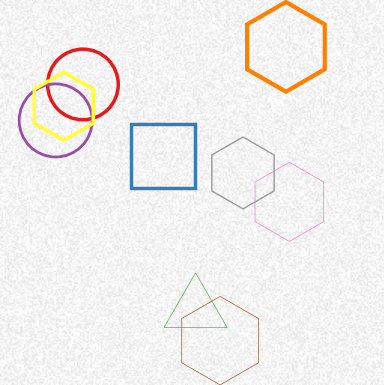[{"shape": "circle", "thickness": 2.5, "radius": 0.46, "center": [0.215, 0.781]}, {"shape": "square", "thickness": 2.5, "radius": 0.42, "center": [0.424, 0.594]}, {"shape": "triangle", "thickness": 0.5, "radius": 0.47, "center": [0.508, 0.196]}, {"shape": "circle", "thickness": 2, "radius": 0.47, "center": [0.145, 0.687]}, {"shape": "hexagon", "thickness": 3, "radius": 0.58, "center": [0.743, 0.878]}, {"shape": "hexagon", "thickness": 2.5, "radius": 0.44, "center": [0.166, 0.724]}, {"shape": "hexagon", "thickness": 0.5, "radius": 0.58, "center": [0.572, 0.115]}, {"shape": "hexagon", "thickness": 0.5, "radius": 0.51, "center": [0.752, 0.476]}, {"shape": "hexagon", "thickness": 1, "radius": 0.47, "center": [0.631, 0.551]}]